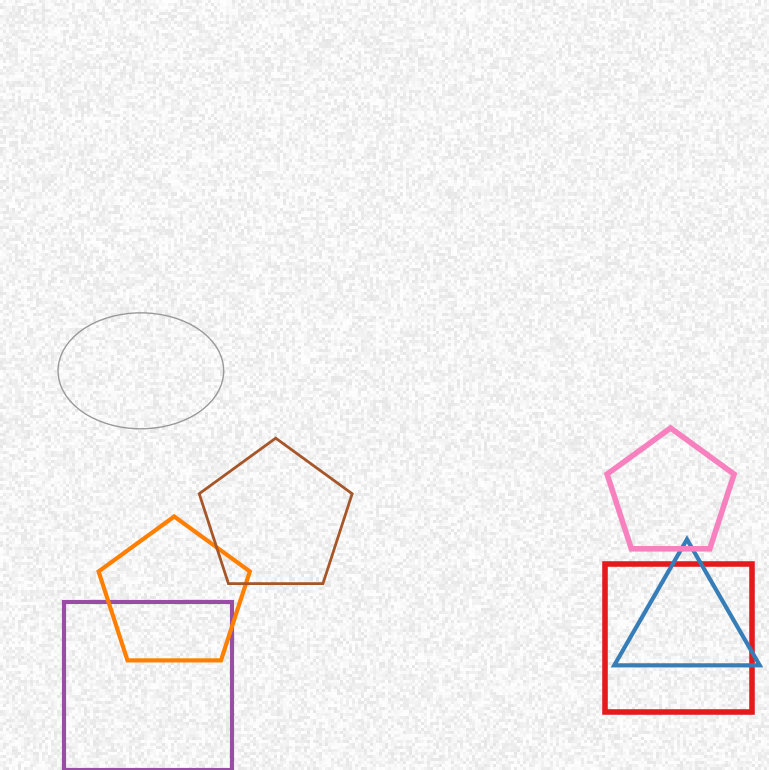[{"shape": "square", "thickness": 2, "radius": 0.48, "center": [0.881, 0.171]}, {"shape": "triangle", "thickness": 1.5, "radius": 0.55, "center": [0.892, 0.19]}, {"shape": "square", "thickness": 1.5, "radius": 0.55, "center": [0.192, 0.109]}, {"shape": "pentagon", "thickness": 1.5, "radius": 0.52, "center": [0.226, 0.226]}, {"shape": "pentagon", "thickness": 1, "radius": 0.52, "center": [0.358, 0.327]}, {"shape": "pentagon", "thickness": 2, "radius": 0.43, "center": [0.871, 0.357]}, {"shape": "oval", "thickness": 0.5, "radius": 0.54, "center": [0.183, 0.518]}]